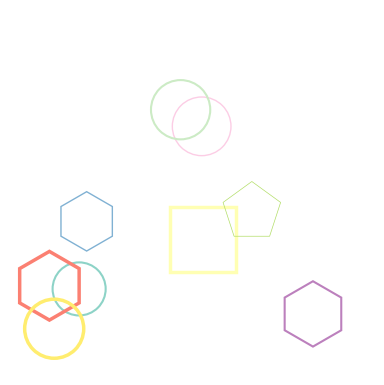[{"shape": "circle", "thickness": 1.5, "radius": 0.34, "center": [0.206, 0.25]}, {"shape": "square", "thickness": 2.5, "radius": 0.43, "center": [0.528, 0.378]}, {"shape": "hexagon", "thickness": 2.5, "radius": 0.45, "center": [0.128, 0.258]}, {"shape": "hexagon", "thickness": 1, "radius": 0.39, "center": [0.225, 0.425]}, {"shape": "pentagon", "thickness": 0.5, "radius": 0.39, "center": [0.654, 0.45]}, {"shape": "circle", "thickness": 1, "radius": 0.38, "center": [0.524, 0.672]}, {"shape": "hexagon", "thickness": 1.5, "radius": 0.42, "center": [0.813, 0.185]}, {"shape": "circle", "thickness": 1.5, "radius": 0.38, "center": [0.469, 0.715]}, {"shape": "circle", "thickness": 2.5, "radius": 0.38, "center": [0.141, 0.146]}]